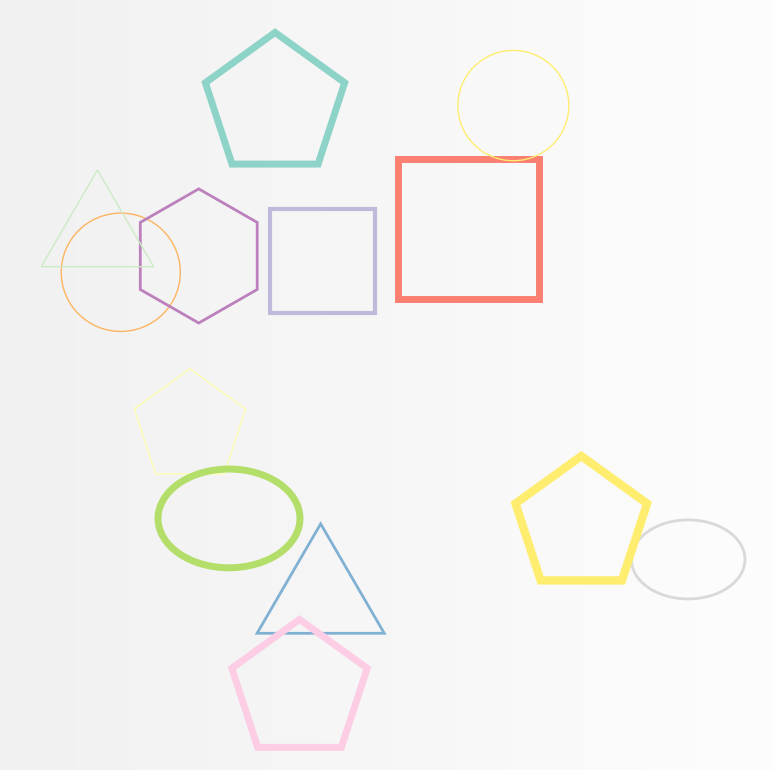[{"shape": "pentagon", "thickness": 2.5, "radius": 0.47, "center": [0.355, 0.863]}, {"shape": "pentagon", "thickness": 0.5, "radius": 0.38, "center": [0.245, 0.446]}, {"shape": "square", "thickness": 1.5, "radius": 0.34, "center": [0.416, 0.661]}, {"shape": "square", "thickness": 2.5, "radius": 0.46, "center": [0.604, 0.703]}, {"shape": "triangle", "thickness": 1, "radius": 0.47, "center": [0.414, 0.225]}, {"shape": "circle", "thickness": 0.5, "radius": 0.38, "center": [0.156, 0.646]}, {"shape": "oval", "thickness": 2.5, "radius": 0.46, "center": [0.295, 0.327]}, {"shape": "pentagon", "thickness": 2.5, "radius": 0.46, "center": [0.386, 0.104]}, {"shape": "oval", "thickness": 1, "radius": 0.37, "center": [0.888, 0.273]}, {"shape": "hexagon", "thickness": 1, "radius": 0.44, "center": [0.256, 0.668]}, {"shape": "triangle", "thickness": 0.5, "radius": 0.42, "center": [0.126, 0.696]}, {"shape": "pentagon", "thickness": 3, "radius": 0.45, "center": [0.75, 0.318]}, {"shape": "circle", "thickness": 0.5, "radius": 0.36, "center": [0.662, 0.863]}]